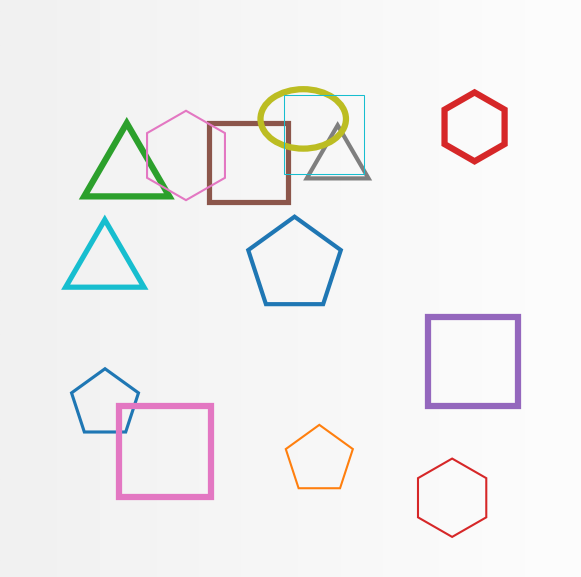[{"shape": "pentagon", "thickness": 2, "radius": 0.42, "center": [0.507, 0.54]}, {"shape": "pentagon", "thickness": 1.5, "radius": 0.3, "center": [0.181, 0.3]}, {"shape": "pentagon", "thickness": 1, "radius": 0.3, "center": [0.549, 0.203]}, {"shape": "triangle", "thickness": 3, "radius": 0.42, "center": [0.218, 0.701]}, {"shape": "hexagon", "thickness": 1, "radius": 0.34, "center": [0.778, 0.137]}, {"shape": "hexagon", "thickness": 3, "radius": 0.3, "center": [0.816, 0.779]}, {"shape": "square", "thickness": 3, "radius": 0.39, "center": [0.814, 0.373]}, {"shape": "square", "thickness": 2.5, "radius": 0.34, "center": [0.427, 0.718]}, {"shape": "square", "thickness": 3, "radius": 0.39, "center": [0.284, 0.217]}, {"shape": "hexagon", "thickness": 1, "radius": 0.39, "center": [0.32, 0.73]}, {"shape": "triangle", "thickness": 2, "radius": 0.31, "center": [0.581, 0.721]}, {"shape": "oval", "thickness": 3, "radius": 0.37, "center": [0.522, 0.793]}, {"shape": "triangle", "thickness": 2.5, "radius": 0.39, "center": [0.18, 0.541]}, {"shape": "square", "thickness": 0.5, "radius": 0.34, "center": [0.557, 0.766]}]